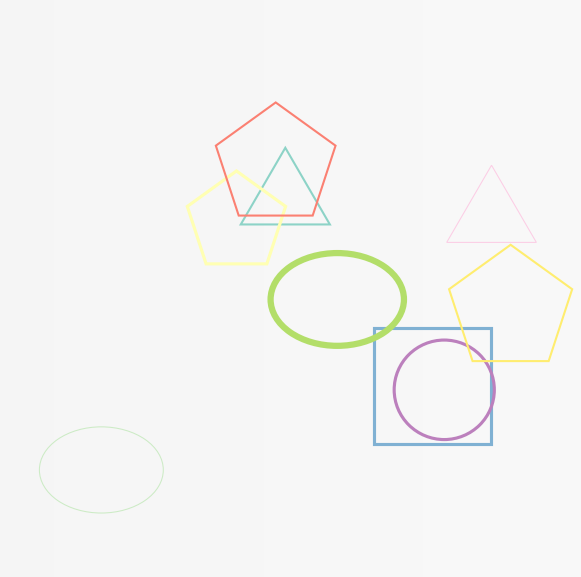[{"shape": "triangle", "thickness": 1, "radius": 0.44, "center": [0.491, 0.655]}, {"shape": "pentagon", "thickness": 1.5, "radius": 0.44, "center": [0.407, 0.614]}, {"shape": "pentagon", "thickness": 1, "radius": 0.54, "center": [0.474, 0.713]}, {"shape": "square", "thickness": 1.5, "radius": 0.5, "center": [0.744, 0.331]}, {"shape": "oval", "thickness": 3, "radius": 0.57, "center": [0.58, 0.481]}, {"shape": "triangle", "thickness": 0.5, "radius": 0.45, "center": [0.846, 0.624]}, {"shape": "circle", "thickness": 1.5, "radius": 0.43, "center": [0.764, 0.324]}, {"shape": "oval", "thickness": 0.5, "radius": 0.53, "center": [0.174, 0.185]}, {"shape": "pentagon", "thickness": 1, "radius": 0.56, "center": [0.878, 0.464]}]